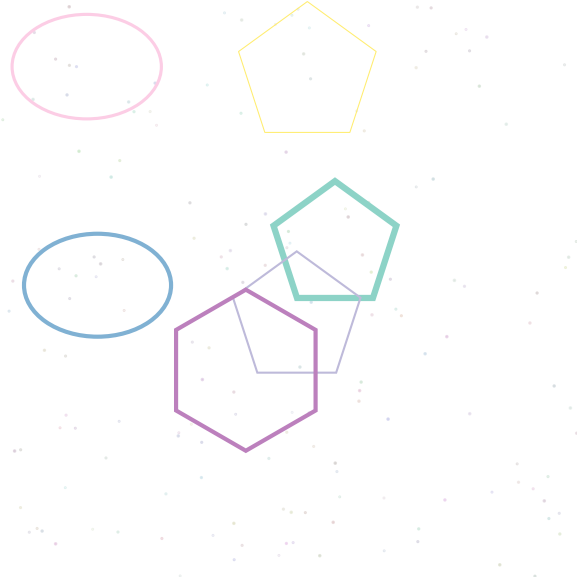[{"shape": "pentagon", "thickness": 3, "radius": 0.56, "center": [0.58, 0.574]}, {"shape": "pentagon", "thickness": 1, "radius": 0.58, "center": [0.514, 0.448]}, {"shape": "oval", "thickness": 2, "radius": 0.64, "center": [0.169, 0.505]}, {"shape": "oval", "thickness": 1.5, "radius": 0.65, "center": [0.15, 0.884]}, {"shape": "hexagon", "thickness": 2, "radius": 0.7, "center": [0.426, 0.358]}, {"shape": "pentagon", "thickness": 0.5, "radius": 0.63, "center": [0.532, 0.871]}]